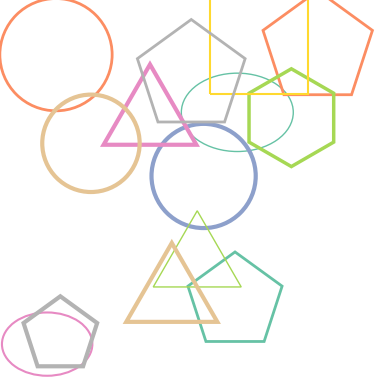[{"shape": "oval", "thickness": 1, "radius": 0.73, "center": [0.616, 0.708]}, {"shape": "pentagon", "thickness": 2, "radius": 0.64, "center": [0.61, 0.217]}, {"shape": "circle", "thickness": 2, "radius": 0.73, "center": [0.145, 0.858]}, {"shape": "pentagon", "thickness": 2, "radius": 0.75, "center": [0.825, 0.875]}, {"shape": "circle", "thickness": 3, "radius": 0.68, "center": [0.529, 0.543]}, {"shape": "oval", "thickness": 1.5, "radius": 0.59, "center": [0.122, 0.106]}, {"shape": "triangle", "thickness": 3, "radius": 0.7, "center": [0.39, 0.694]}, {"shape": "triangle", "thickness": 1, "radius": 0.66, "center": [0.512, 0.321]}, {"shape": "hexagon", "thickness": 2.5, "radius": 0.63, "center": [0.757, 0.694]}, {"shape": "square", "thickness": 1.5, "radius": 0.63, "center": [0.673, 0.882]}, {"shape": "triangle", "thickness": 3, "radius": 0.68, "center": [0.446, 0.232]}, {"shape": "circle", "thickness": 3, "radius": 0.63, "center": [0.236, 0.628]}, {"shape": "pentagon", "thickness": 3, "radius": 0.5, "center": [0.157, 0.13]}, {"shape": "pentagon", "thickness": 2, "radius": 0.74, "center": [0.497, 0.802]}]